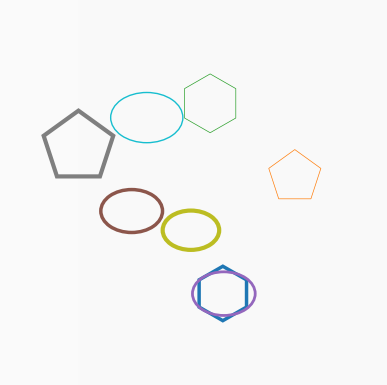[{"shape": "hexagon", "thickness": 2.5, "radius": 0.35, "center": [0.575, 0.238]}, {"shape": "pentagon", "thickness": 0.5, "radius": 0.35, "center": [0.761, 0.541]}, {"shape": "hexagon", "thickness": 0.5, "radius": 0.38, "center": [0.542, 0.732]}, {"shape": "oval", "thickness": 2, "radius": 0.4, "center": [0.578, 0.237]}, {"shape": "oval", "thickness": 2.5, "radius": 0.4, "center": [0.34, 0.452]}, {"shape": "pentagon", "thickness": 3, "radius": 0.47, "center": [0.202, 0.618]}, {"shape": "oval", "thickness": 3, "radius": 0.36, "center": [0.493, 0.402]}, {"shape": "oval", "thickness": 1, "radius": 0.47, "center": [0.379, 0.695]}]